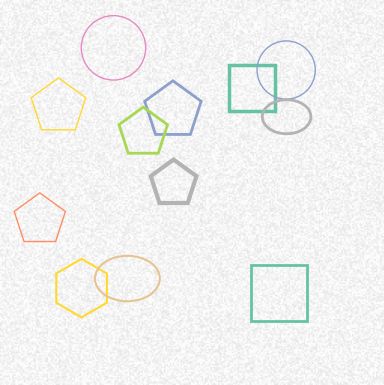[{"shape": "square", "thickness": 2, "radius": 0.36, "center": [0.726, 0.239]}, {"shape": "square", "thickness": 2.5, "radius": 0.3, "center": [0.656, 0.772]}, {"shape": "pentagon", "thickness": 1, "radius": 0.35, "center": [0.103, 0.429]}, {"shape": "circle", "thickness": 1, "radius": 0.38, "center": [0.743, 0.818]}, {"shape": "pentagon", "thickness": 2, "radius": 0.39, "center": [0.449, 0.713]}, {"shape": "circle", "thickness": 1, "radius": 0.42, "center": [0.295, 0.876]}, {"shape": "pentagon", "thickness": 2, "radius": 0.33, "center": [0.372, 0.656]}, {"shape": "pentagon", "thickness": 1, "radius": 0.37, "center": [0.152, 0.723]}, {"shape": "hexagon", "thickness": 1.5, "radius": 0.38, "center": [0.212, 0.252]}, {"shape": "oval", "thickness": 1.5, "radius": 0.42, "center": [0.331, 0.277]}, {"shape": "oval", "thickness": 2, "radius": 0.32, "center": [0.744, 0.697]}, {"shape": "pentagon", "thickness": 3, "radius": 0.31, "center": [0.451, 0.523]}]